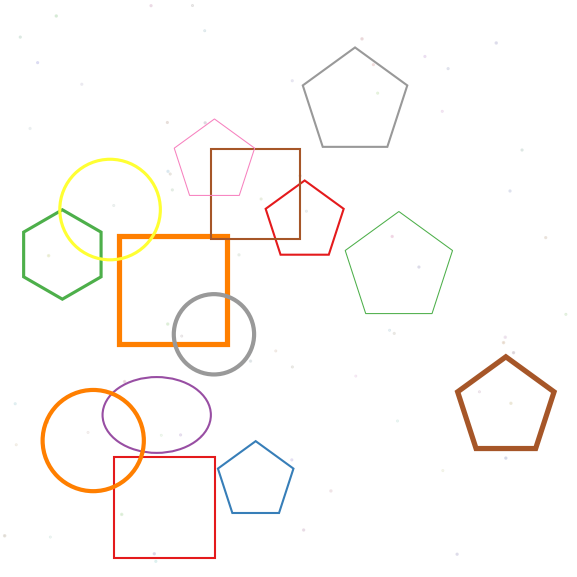[{"shape": "pentagon", "thickness": 1, "radius": 0.36, "center": [0.528, 0.616]}, {"shape": "square", "thickness": 1, "radius": 0.44, "center": [0.284, 0.12]}, {"shape": "pentagon", "thickness": 1, "radius": 0.34, "center": [0.443, 0.166]}, {"shape": "pentagon", "thickness": 0.5, "radius": 0.49, "center": [0.691, 0.535]}, {"shape": "hexagon", "thickness": 1.5, "radius": 0.39, "center": [0.108, 0.558]}, {"shape": "oval", "thickness": 1, "radius": 0.47, "center": [0.271, 0.281]}, {"shape": "square", "thickness": 2.5, "radius": 0.47, "center": [0.3, 0.497]}, {"shape": "circle", "thickness": 2, "radius": 0.44, "center": [0.161, 0.236]}, {"shape": "circle", "thickness": 1.5, "radius": 0.44, "center": [0.191, 0.636]}, {"shape": "pentagon", "thickness": 2.5, "radius": 0.44, "center": [0.876, 0.293]}, {"shape": "square", "thickness": 1, "radius": 0.39, "center": [0.442, 0.663]}, {"shape": "pentagon", "thickness": 0.5, "radius": 0.37, "center": [0.371, 0.72]}, {"shape": "pentagon", "thickness": 1, "radius": 0.48, "center": [0.615, 0.822]}, {"shape": "circle", "thickness": 2, "radius": 0.35, "center": [0.37, 0.42]}]